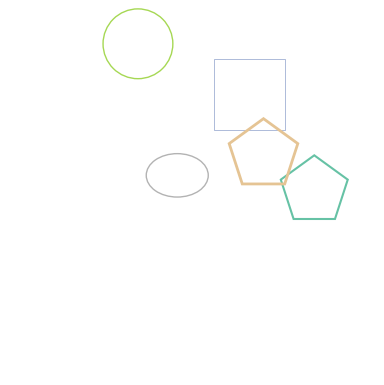[{"shape": "pentagon", "thickness": 1.5, "radius": 0.46, "center": [0.816, 0.505]}, {"shape": "square", "thickness": 0.5, "radius": 0.46, "center": [0.648, 0.755]}, {"shape": "circle", "thickness": 1, "radius": 0.45, "center": [0.358, 0.886]}, {"shape": "pentagon", "thickness": 2, "radius": 0.47, "center": [0.684, 0.598]}, {"shape": "oval", "thickness": 1, "radius": 0.4, "center": [0.46, 0.545]}]